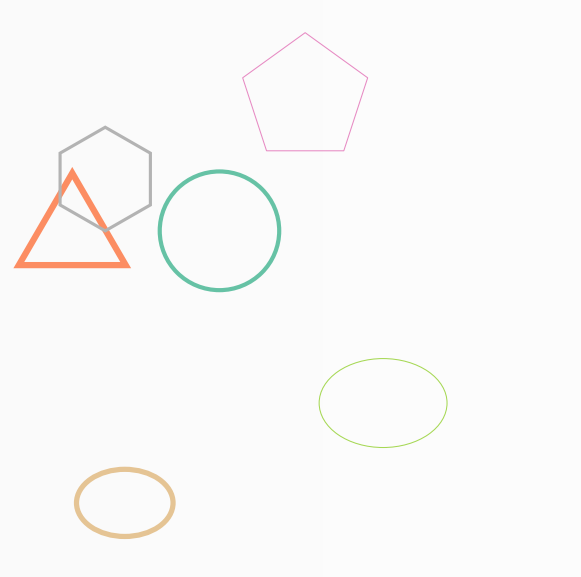[{"shape": "circle", "thickness": 2, "radius": 0.51, "center": [0.378, 0.599]}, {"shape": "triangle", "thickness": 3, "radius": 0.53, "center": [0.124, 0.593]}, {"shape": "pentagon", "thickness": 0.5, "radius": 0.57, "center": [0.525, 0.829]}, {"shape": "oval", "thickness": 0.5, "radius": 0.55, "center": [0.659, 0.301]}, {"shape": "oval", "thickness": 2.5, "radius": 0.42, "center": [0.215, 0.128]}, {"shape": "hexagon", "thickness": 1.5, "radius": 0.45, "center": [0.181, 0.689]}]